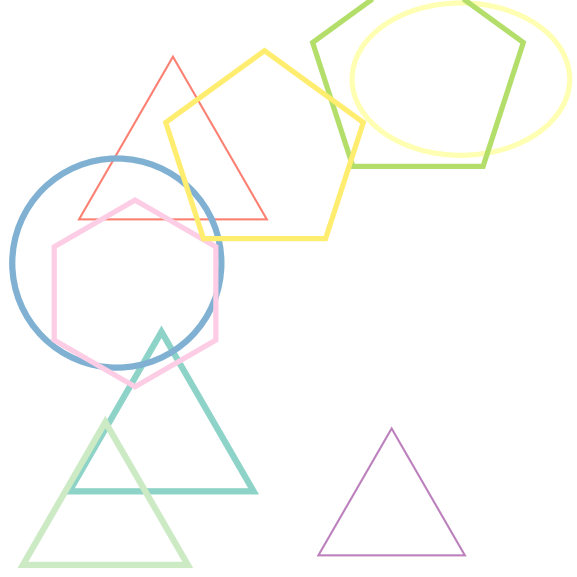[{"shape": "triangle", "thickness": 3, "radius": 0.92, "center": [0.28, 0.24]}, {"shape": "oval", "thickness": 2.5, "radius": 0.94, "center": [0.798, 0.862]}, {"shape": "triangle", "thickness": 1, "radius": 0.94, "center": [0.299, 0.713]}, {"shape": "circle", "thickness": 3, "radius": 0.91, "center": [0.202, 0.544]}, {"shape": "pentagon", "thickness": 2.5, "radius": 0.96, "center": [0.724, 0.866]}, {"shape": "hexagon", "thickness": 2.5, "radius": 0.81, "center": [0.234, 0.491]}, {"shape": "triangle", "thickness": 1, "radius": 0.73, "center": [0.678, 0.111]}, {"shape": "triangle", "thickness": 3, "radius": 0.82, "center": [0.182, 0.103]}, {"shape": "pentagon", "thickness": 2.5, "radius": 0.9, "center": [0.458, 0.731]}]